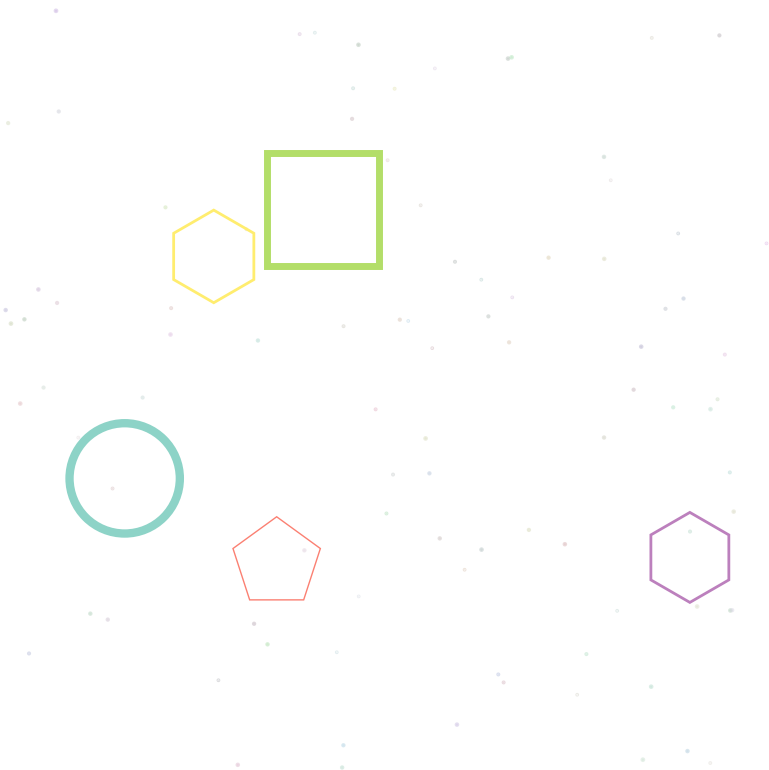[{"shape": "circle", "thickness": 3, "radius": 0.36, "center": [0.162, 0.379]}, {"shape": "pentagon", "thickness": 0.5, "radius": 0.3, "center": [0.359, 0.269]}, {"shape": "square", "thickness": 2.5, "radius": 0.36, "center": [0.419, 0.728]}, {"shape": "hexagon", "thickness": 1, "radius": 0.29, "center": [0.896, 0.276]}, {"shape": "hexagon", "thickness": 1, "radius": 0.3, "center": [0.278, 0.667]}]